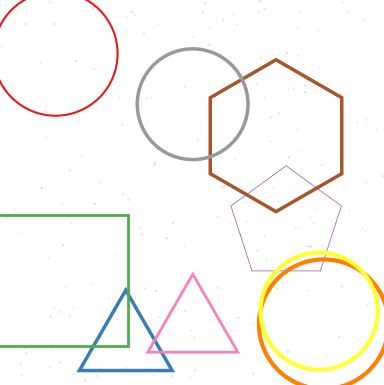[{"shape": "circle", "thickness": 1.5, "radius": 0.81, "center": [0.144, 0.861]}, {"shape": "triangle", "thickness": 2.5, "radius": 0.7, "center": [0.327, 0.107]}, {"shape": "square", "thickness": 2, "radius": 0.85, "center": [0.162, 0.271]}, {"shape": "pentagon", "thickness": 0.5, "radius": 0.75, "center": [0.743, 0.418]}, {"shape": "circle", "thickness": 3, "radius": 0.84, "center": [0.841, 0.158]}, {"shape": "circle", "thickness": 3, "radius": 0.76, "center": [0.829, 0.192]}, {"shape": "hexagon", "thickness": 2.5, "radius": 0.99, "center": [0.717, 0.648]}, {"shape": "triangle", "thickness": 2, "radius": 0.68, "center": [0.501, 0.153]}, {"shape": "circle", "thickness": 2.5, "radius": 0.72, "center": [0.5, 0.729]}]